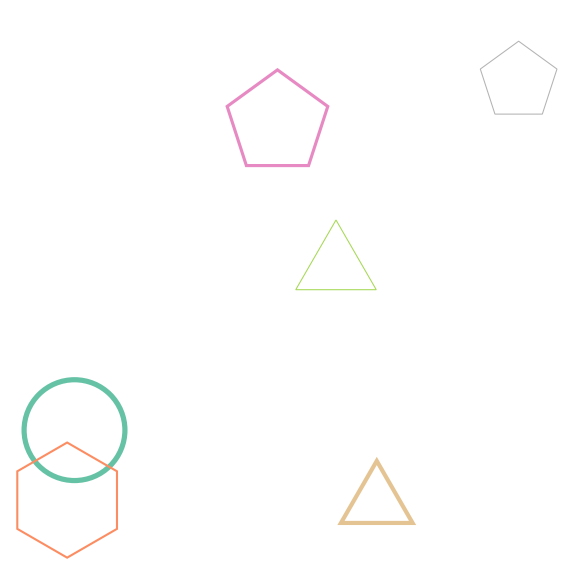[{"shape": "circle", "thickness": 2.5, "radius": 0.44, "center": [0.129, 0.254]}, {"shape": "hexagon", "thickness": 1, "radius": 0.5, "center": [0.116, 0.133]}, {"shape": "pentagon", "thickness": 1.5, "radius": 0.46, "center": [0.48, 0.787]}, {"shape": "triangle", "thickness": 0.5, "radius": 0.4, "center": [0.582, 0.538]}, {"shape": "triangle", "thickness": 2, "radius": 0.36, "center": [0.652, 0.129]}, {"shape": "pentagon", "thickness": 0.5, "radius": 0.35, "center": [0.898, 0.858]}]